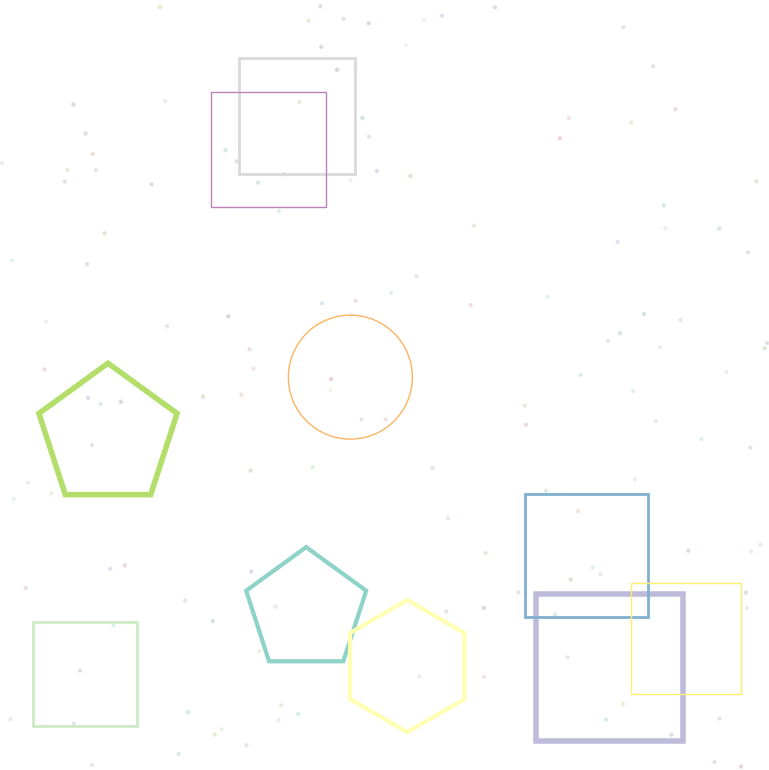[{"shape": "pentagon", "thickness": 1.5, "radius": 0.41, "center": [0.398, 0.208]}, {"shape": "hexagon", "thickness": 1.5, "radius": 0.43, "center": [0.529, 0.135]}, {"shape": "square", "thickness": 2, "radius": 0.48, "center": [0.791, 0.133]}, {"shape": "square", "thickness": 1, "radius": 0.4, "center": [0.762, 0.279]}, {"shape": "circle", "thickness": 0.5, "radius": 0.4, "center": [0.455, 0.51]}, {"shape": "pentagon", "thickness": 2, "radius": 0.47, "center": [0.14, 0.434]}, {"shape": "square", "thickness": 1, "radius": 0.38, "center": [0.386, 0.85]}, {"shape": "square", "thickness": 0.5, "radius": 0.37, "center": [0.348, 0.806]}, {"shape": "square", "thickness": 1, "radius": 0.34, "center": [0.111, 0.125]}, {"shape": "square", "thickness": 0.5, "radius": 0.36, "center": [0.891, 0.171]}]